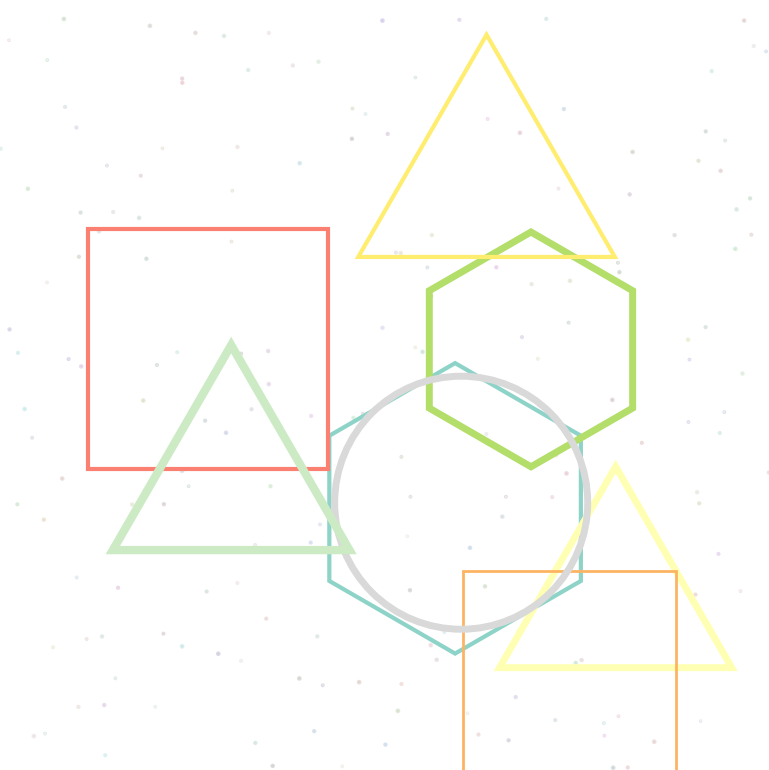[{"shape": "hexagon", "thickness": 1.5, "radius": 0.94, "center": [0.591, 0.34]}, {"shape": "triangle", "thickness": 2.5, "radius": 0.87, "center": [0.8, 0.22]}, {"shape": "square", "thickness": 1.5, "radius": 0.78, "center": [0.271, 0.547]}, {"shape": "square", "thickness": 1, "radius": 0.69, "center": [0.74, 0.12]}, {"shape": "hexagon", "thickness": 2.5, "radius": 0.76, "center": [0.69, 0.546]}, {"shape": "circle", "thickness": 2.5, "radius": 0.82, "center": [0.599, 0.347]}, {"shape": "triangle", "thickness": 3, "radius": 0.89, "center": [0.3, 0.374]}, {"shape": "triangle", "thickness": 1.5, "radius": 0.96, "center": [0.632, 0.762]}]